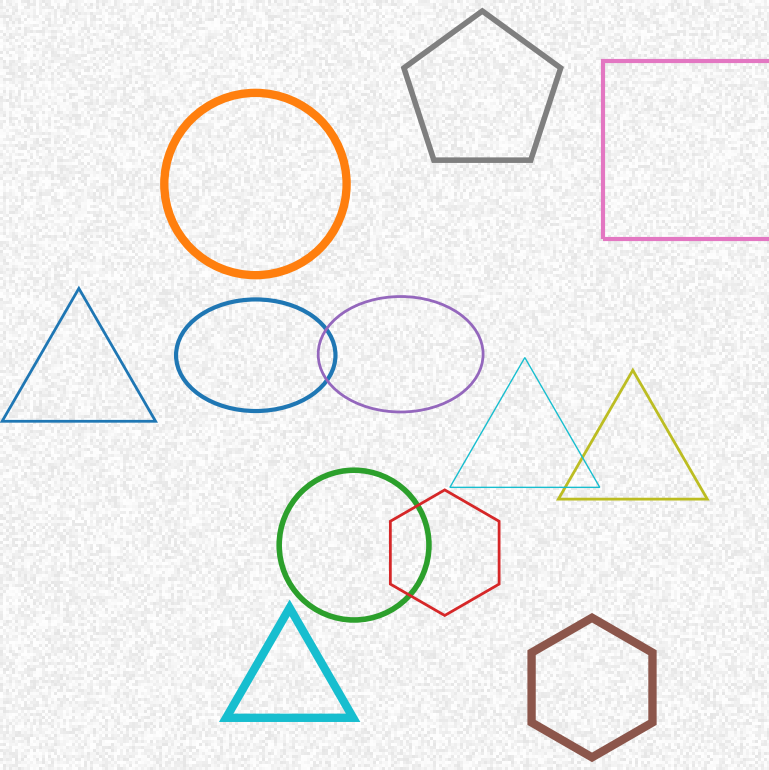[{"shape": "oval", "thickness": 1.5, "radius": 0.52, "center": [0.332, 0.539]}, {"shape": "triangle", "thickness": 1, "radius": 0.58, "center": [0.102, 0.51]}, {"shape": "circle", "thickness": 3, "radius": 0.59, "center": [0.332, 0.761]}, {"shape": "circle", "thickness": 2, "radius": 0.49, "center": [0.46, 0.292]}, {"shape": "hexagon", "thickness": 1, "radius": 0.41, "center": [0.578, 0.282]}, {"shape": "oval", "thickness": 1, "radius": 0.54, "center": [0.52, 0.54]}, {"shape": "hexagon", "thickness": 3, "radius": 0.45, "center": [0.769, 0.107]}, {"shape": "square", "thickness": 1.5, "radius": 0.58, "center": [0.899, 0.805]}, {"shape": "pentagon", "thickness": 2, "radius": 0.54, "center": [0.626, 0.879]}, {"shape": "triangle", "thickness": 1, "radius": 0.56, "center": [0.822, 0.408]}, {"shape": "triangle", "thickness": 3, "radius": 0.48, "center": [0.376, 0.115]}, {"shape": "triangle", "thickness": 0.5, "radius": 0.56, "center": [0.682, 0.423]}]